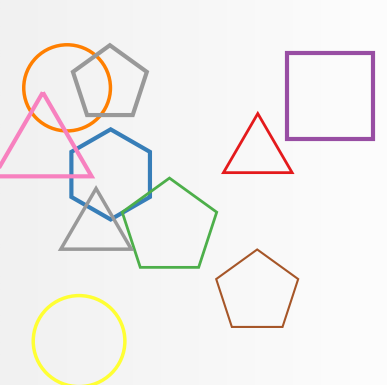[{"shape": "triangle", "thickness": 2, "radius": 0.51, "center": [0.665, 0.603]}, {"shape": "hexagon", "thickness": 3, "radius": 0.59, "center": [0.286, 0.547]}, {"shape": "pentagon", "thickness": 2, "radius": 0.64, "center": [0.437, 0.409]}, {"shape": "square", "thickness": 3, "radius": 0.56, "center": [0.851, 0.751]}, {"shape": "circle", "thickness": 2.5, "radius": 0.56, "center": [0.173, 0.772]}, {"shape": "circle", "thickness": 2.5, "radius": 0.59, "center": [0.204, 0.114]}, {"shape": "pentagon", "thickness": 1.5, "radius": 0.56, "center": [0.664, 0.241]}, {"shape": "triangle", "thickness": 3, "radius": 0.73, "center": [0.111, 0.615]}, {"shape": "pentagon", "thickness": 3, "radius": 0.5, "center": [0.284, 0.782]}, {"shape": "triangle", "thickness": 2.5, "radius": 0.52, "center": [0.248, 0.405]}]